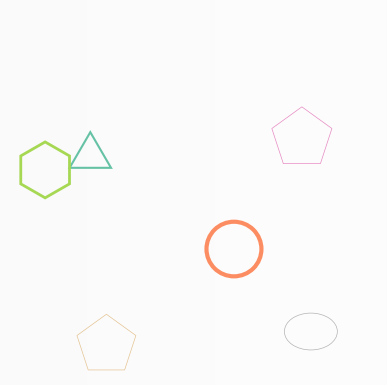[{"shape": "triangle", "thickness": 1.5, "radius": 0.31, "center": [0.233, 0.595]}, {"shape": "circle", "thickness": 3, "radius": 0.35, "center": [0.604, 0.353]}, {"shape": "pentagon", "thickness": 0.5, "radius": 0.41, "center": [0.779, 0.641]}, {"shape": "hexagon", "thickness": 2, "radius": 0.36, "center": [0.116, 0.559]}, {"shape": "pentagon", "thickness": 0.5, "radius": 0.4, "center": [0.275, 0.104]}, {"shape": "oval", "thickness": 0.5, "radius": 0.34, "center": [0.802, 0.139]}]